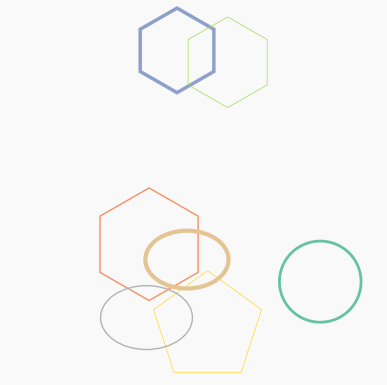[{"shape": "circle", "thickness": 2, "radius": 0.53, "center": [0.826, 0.268]}, {"shape": "hexagon", "thickness": 1, "radius": 0.73, "center": [0.385, 0.366]}, {"shape": "hexagon", "thickness": 2.5, "radius": 0.55, "center": [0.457, 0.869]}, {"shape": "hexagon", "thickness": 0.5, "radius": 0.59, "center": [0.587, 0.838]}, {"shape": "pentagon", "thickness": 0.5, "radius": 0.73, "center": [0.536, 0.15]}, {"shape": "oval", "thickness": 3, "radius": 0.54, "center": [0.482, 0.326]}, {"shape": "oval", "thickness": 1, "radius": 0.59, "center": [0.378, 0.175]}]